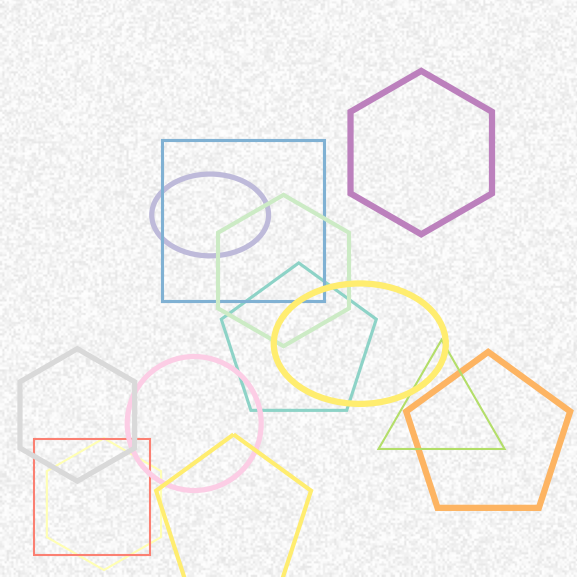[{"shape": "pentagon", "thickness": 1.5, "radius": 0.71, "center": [0.517, 0.403]}, {"shape": "hexagon", "thickness": 1, "radius": 0.57, "center": [0.18, 0.126]}, {"shape": "oval", "thickness": 2.5, "radius": 0.51, "center": [0.364, 0.627]}, {"shape": "square", "thickness": 1, "radius": 0.5, "center": [0.16, 0.138]}, {"shape": "square", "thickness": 1.5, "radius": 0.7, "center": [0.421, 0.617]}, {"shape": "pentagon", "thickness": 3, "radius": 0.75, "center": [0.845, 0.24]}, {"shape": "triangle", "thickness": 1, "radius": 0.63, "center": [0.765, 0.285]}, {"shape": "circle", "thickness": 2.5, "radius": 0.58, "center": [0.336, 0.266]}, {"shape": "hexagon", "thickness": 2.5, "radius": 0.57, "center": [0.134, 0.281]}, {"shape": "hexagon", "thickness": 3, "radius": 0.71, "center": [0.729, 0.735]}, {"shape": "hexagon", "thickness": 2, "radius": 0.65, "center": [0.491, 0.531]}, {"shape": "oval", "thickness": 3, "radius": 0.74, "center": [0.623, 0.404]}, {"shape": "pentagon", "thickness": 2, "radius": 0.71, "center": [0.404, 0.106]}]